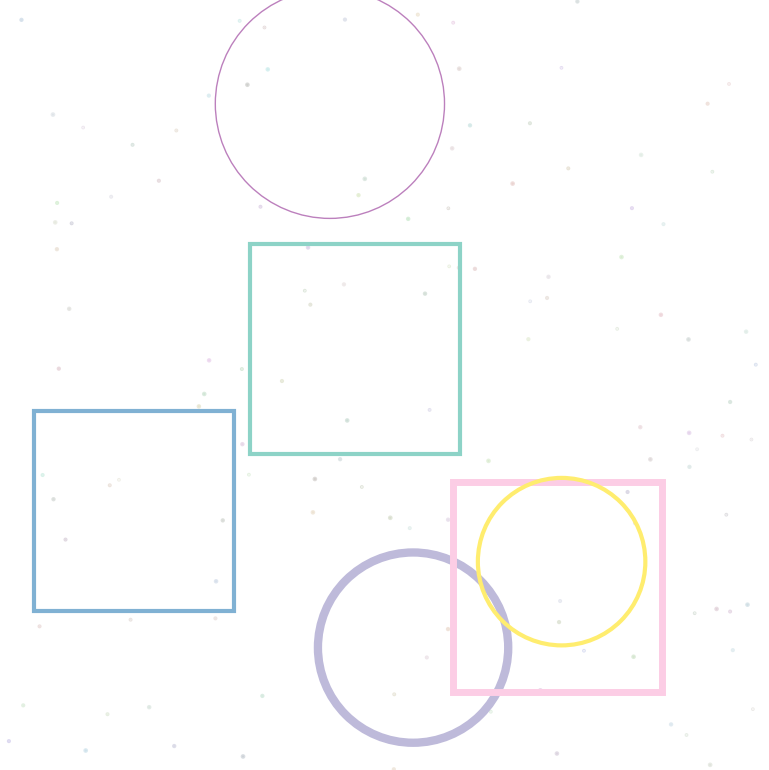[{"shape": "square", "thickness": 1.5, "radius": 0.68, "center": [0.461, 0.547]}, {"shape": "circle", "thickness": 3, "radius": 0.62, "center": [0.536, 0.159]}, {"shape": "square", "thickness": 1.5, "radius": 0.65, "center": [0.175, 0.337]}, {"shape": "square", "thickness": 2.5, "radius": 0.68, "center": [0.724, 0.238]}, {"shape": "circle", "thickness": 0.5, "radius": 0.74, "center": [0.428, 0.865]}, {"shape": "circle", "thickness": 1.5, "radius": 0.54, "center": [0.729, 0.271]}]